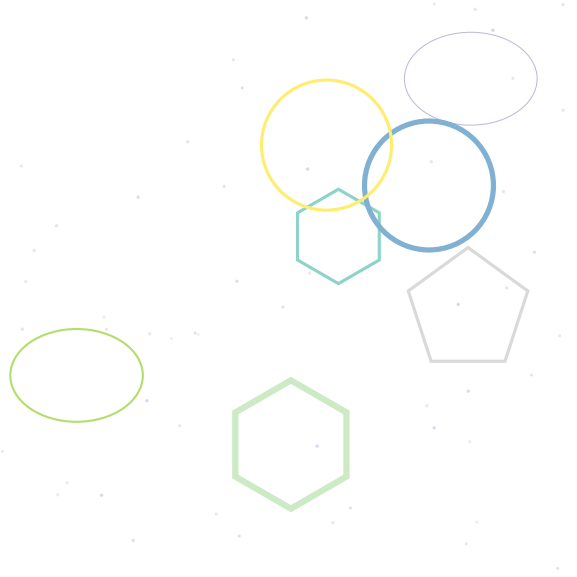[{"shape": "hexagon", "thickness": 1.5, "radius": 0.41, "center": [0.586, 0.59]}, {"shape": "oval", "thickness": 0.5, "radius": 0.57, "center": [0.815, 0.863]}, {"shape": "circle", "thickness": 2.5, "radius": 0.56, "center": [0.743, 0.678]}, {"shape": "oval", "thickness": 1, "radius": 0.57, "center": [0.133, 0.349]}, {"shape": "pentagon", "thickness": 1.5, "radius": 0.54, "center": [0.81, 0.462]}, {"shape": "hexagon", "thickness": 3, "radius": 0.56, "center": [0.504, 0.229]}, {"shape": "circle", "thickness": 1.5, "radius": 0.56, "center": [0.565, 0.748]}]